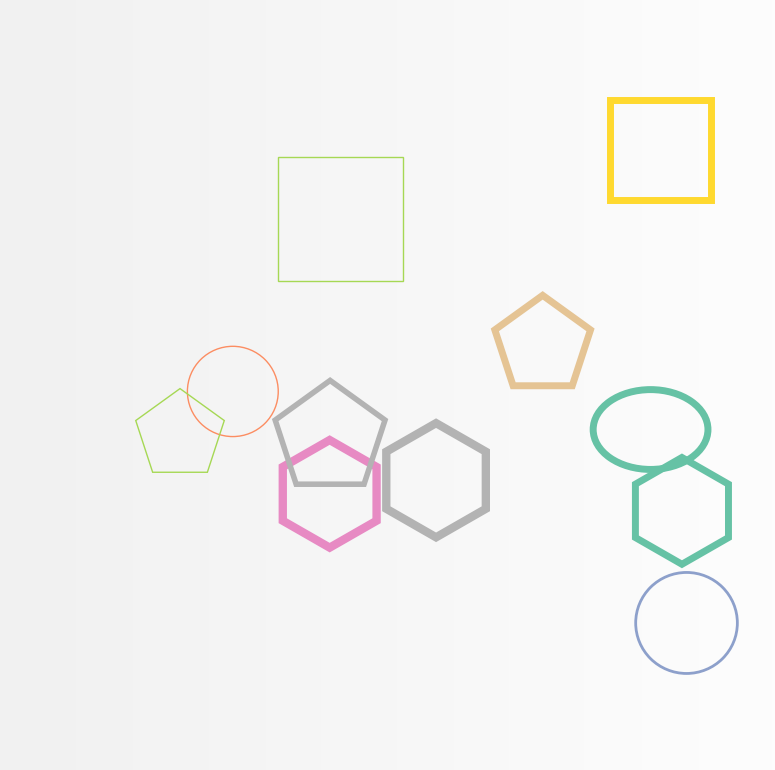[{"shape": "hexagon", "thickness": 2.5, "radius": 0.35, "center": [0.88, 0.337]}, {"shape": "oval", "thickness": 2.5, "radius": 0.37, "center": [0.839, 0.442]}, {"shape": "circle", "thickness": 0.5, "radius": 0.29, "center": [0.3, 0.492]}, {"shape": "circle", "thickness": 1, "radius": 0.33, "center": [0.886, 0.191]}, {"shape": "hexagon", "thickness": 3, "radius": 0.35, "center": [0.425, 0.359]}, {"shape": "pentagon", "thickness": 0.5, "radius": 0.3, "center": [0.232, 0.435]}, {"shape": "square", "thickness": 0.5, "radius": 0.4, "center": [0.44, 0.716]}, {"shape": "square", "thickness": 2.5, "radius": 0.33, "center": [0.852, 0.805]}, {"shape": "pentagon", "thickness": 2.5, "radius": 0.32, "center": [0.7, 0.552]}, {"shape": "hexagon", "thickness": 3, "radius": 0.37, "center": [0.563, 0.376]}, {"shape": "pentagon", "thickness": 2, "radius": 0.37, "center": [0.426, 0.431]}]